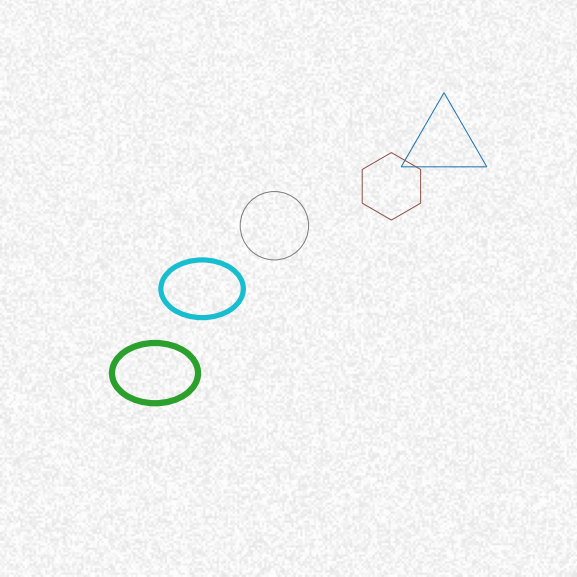[{"shape": "triangle", "thickness": 0.5, "radius": 0.43, "center": [0.769, 0.753]}, {"shape": "oval", "thickness": 3, "radius": 0.37, "center": [0.268, 0.353]}, {"shape": "hexagon", "thickness": 0.5, "radius": 0.29, "center": [0.678, 0.676]}, {"shape": "circle", "thickness": 0.5, "radius": 0.3, "center": [0.475, 0.608]}, {"shape": "oval", "thickness": 2.5, "radius": 0.36, "center": [0.35, 0.499]}]